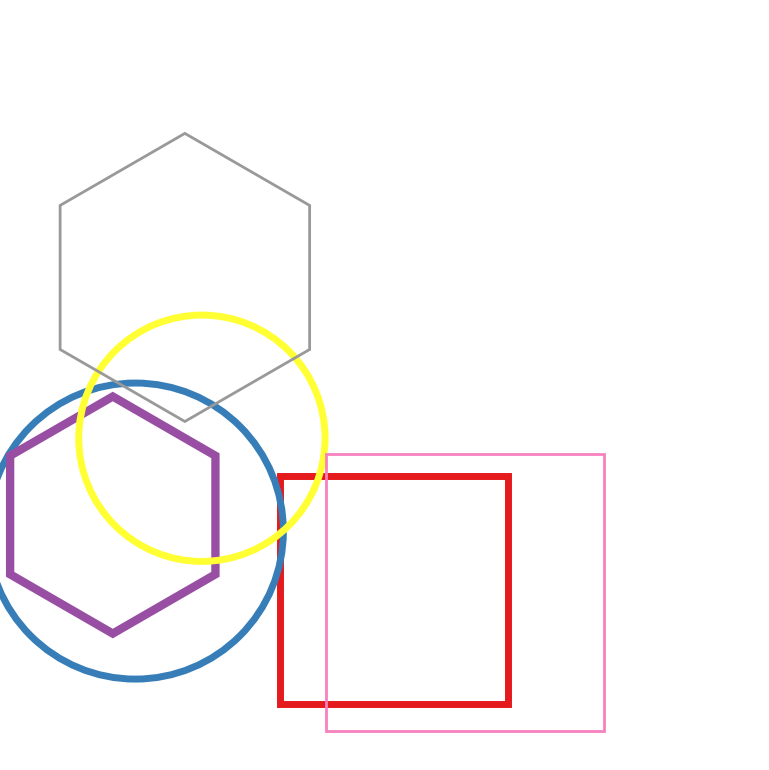[{"shape": "square", "thickness": 2.5, "radius": 0.74, "center": [0.512, 0.234]}, {"shape": "circle", "thickness": 2.5, "radius": 0.96, "center": [0.176, 0.31]}, {"shape": "hexagon", "thickness": 3, "radius": 0.77, "center": [0.146, 0.331]}, {"shape": "circle", "thickness": 2.5, "radius": 0.8, "center": [0.262, 0.431]}, {"shape": "square", "thickness": 1, "radius": 0.9, "center": [0.604, 0.231]}, {"shape": "hexagon", "thickness": 1, "radius": 0.94, "center": [0.24, 0.64]}]